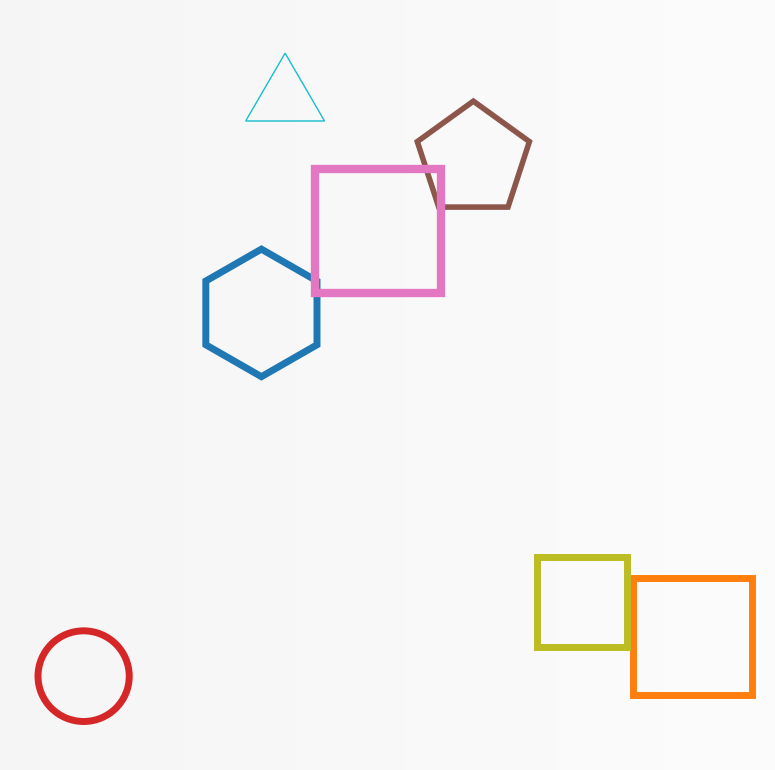[{"shape": "hexagon", "thickness": 2.5, "radius": 0.41, "center": [0.337, 0.594]}, {"shape": "square", "thickness": 2.5, "radius": 0.38, "center": [0.894, 0.174]}, {"shape": "circle", "thickness": 2.5, "radius": 0.29, "center": [0.108, 0.122]}, {"shape": "pentagon", "thickness": 2, "radius": 0.38, "center": [0.611, 0.793]}, {"shape": "square", "thickness": 3, "radius": 0.4, "center": [0.488, 0.7]}, {"shape": "square", "thickness": 2.5, "radius": 0.29, "center": [0.751, 0.218]}, {"shape": "triangle", "thickness": 0.5, "radius": 0.29, "center": [0.368, 0.872]}]